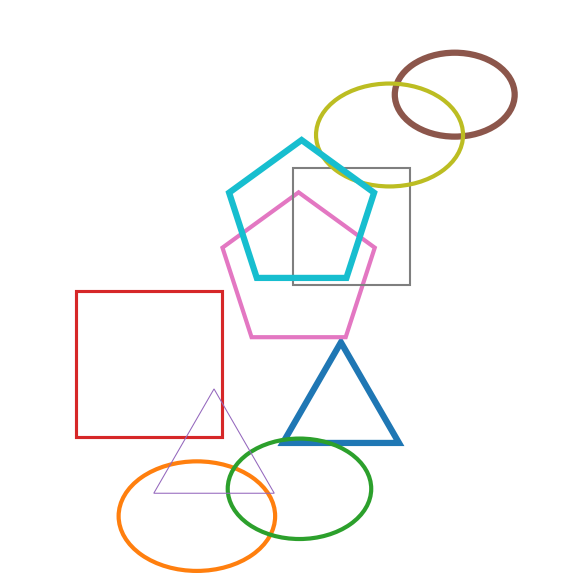[{"shape": "triangle", "thickness": 3, "radius": 0.58, "center": [0.59, 0.29]}, {"shape": "oval", "thickness": 2, "radius": 0.68, "center": [0.341, 0.105]}, {"shape": "oval", "thickness": 2, "radius": 0.62, "center": [0.519, 0.153]}, {"shape": "square", "thickness": 1.5, "radius": 0.63, "center": [0.258, 0.369]}, {"shape": "triangle", "thickness": 0.5, "radius": 0.6, "center": [0.371, 0.205]}, {"shape": "oval", "thickness": 3, "radius": 0.52, "center": [0.787, 0.835]}, {"shape": "pentagon", "thickness": 2, "radius": 0.69, "center": [0.517, 0.527]}, {"shape": "square", "thickness": 1, "radius": 0.51, "center": [0.609, 0.608]}, {"shape": "oval", "thickness": 2, "radius": 0.64, "center": [0.675, 0.765]}, {"shape": "pentagon", "thickness": 3, "radius": 0.66, "center": [0.522, 0.625]}]